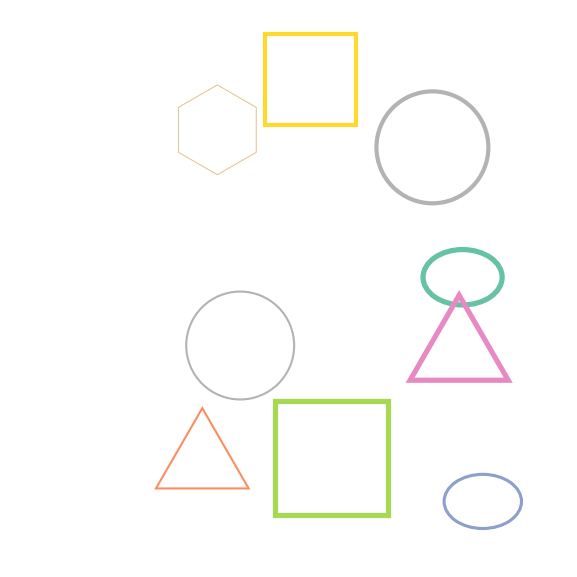[{"shape": "oval", "thickness": 2.5, "radius": 0.34, "center": [0.801, 0.519]}, {"shape": "triangle", "thickness": 1, "radius": 0.46, "center": [0.35, 0.2]}, {"shape": "oval", "thickness": 1.5, "radius": 0.33, "center": [0.836, 0.131]}, {"shape": "triangle", "thickness": 2.5, "radius": 0.49, "center": [0.795, 0.39]}, {"shape": "square", "thickness": 2.5, "radius": 0.49, "center": [0.574, 0.206]}, {"shape": "square", "thickness": 2, "radius": 0.39, "center": [0.538, 0.862]}, {"shape": "hexagon", "thickness": 0.5, "radius": 0.39, "center": [0.376, 0.774]}, {"shape": "circle", "thickness": 2, "radius": 0.48, "center": [0.749, 0.744]}, {"shape": "circle", "thickness": 1, "radius": 0.47, "center": [0.416, 0.401]}]